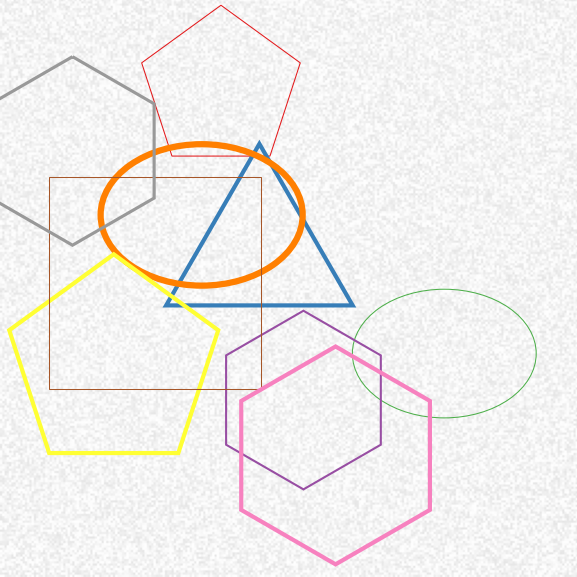[{"shape": "pentagon", "thickness": 0.5, "radius": 0.72, "center": [0.383, 0.846]}, {"shape": "triangle", "thickness": 2, "radius": 0.93, "center": [0.449, 0.564]}, {"shape": "oval", "thickness": 0.5, "radius": 0.8, "center": [0.769, 0.387]}, {"shape": "hexagon", "thickness": 1, "radius": 0.77, "center": [0.525, 0.306]}, {"shape": "oval", "thickness": 3, "radius": 0.87, "center": [0.349, 0.627]}, {"shape": "pentagon", "thickness": 2, "radius": 0.95, "center": [0.197, 0.369]}, {"shape": "square", "thickness": 0.5, "radius": 0.92, "center": [0.268, 0.509]}, {"shape": "hexagon", "thickness": 2, "radius": 0.94, "center": [0.581, 0.211]}, {"shape": "hexagon", "thickness": 1.5, "radius": 0.82, "center": [0.126, 0.738]}]